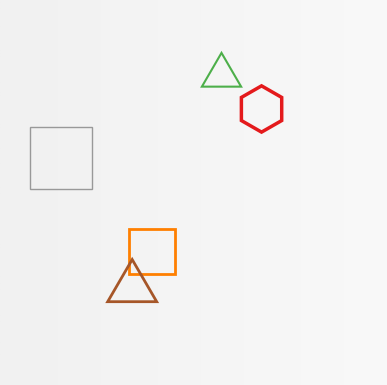[{"shape": "hexagon", "thickness": 2.5, "radius": 0.3, "center": [0.675, 0.717]}, {"shape": "triangle", "thickness": 1.5, "radius": 0.29, "center": [0.572, 0.804]}, {"shape": "square", "thickness": 2, "radius": 0.29, "center": [0.393, 0.347]}, {"shape": "triangle", "thickness": 2, "radius": 0.37, "center": [0.341, 0.253]}, {"shape": "square", "thickness": 1, "radius": 0.4, "center": [0.157, 0.59]}]